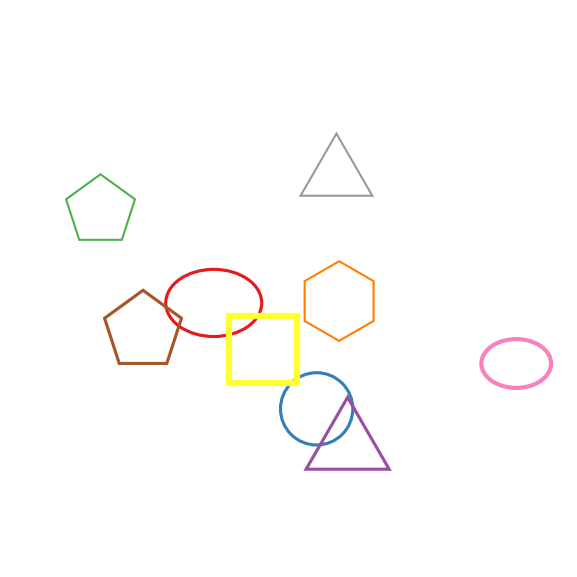[{"shape": "oval", "thickness": 1.5, "radius": 0.42, "center": [0.37, 0.475]}, {"shape": "circle", "thickness": 1.5, "radius": 0.31, "center": [0.548, 0.291]}, {"shape": "pentagon", "thickness": 1, "radius": 0.31, "center": [0.174, 0.635]}, {"shape": "triangle", "thickness": 1.5, "radius": 0.42, "center": [0.602, 0.228]}, {"shape": "hexagon", "thickness": 1, "radius": 0.34, "center": [0.587, 0.478]}, {"shape": "square", "thickness": 3, "radius": 0.29, "center": [0.456, 0.394]}, {"shape": "pentagon", "thickness": 1.5, "radius": 0.35, "center": [0.248, 0.426]}, {"shape": "oval", "thickness": 2, "radius": 0.3, "center": [0.894, 0.37]}, {"shape": "triangle", "thickness": 1, "radius": 0.36, "center": [0.583, 0.696]}]